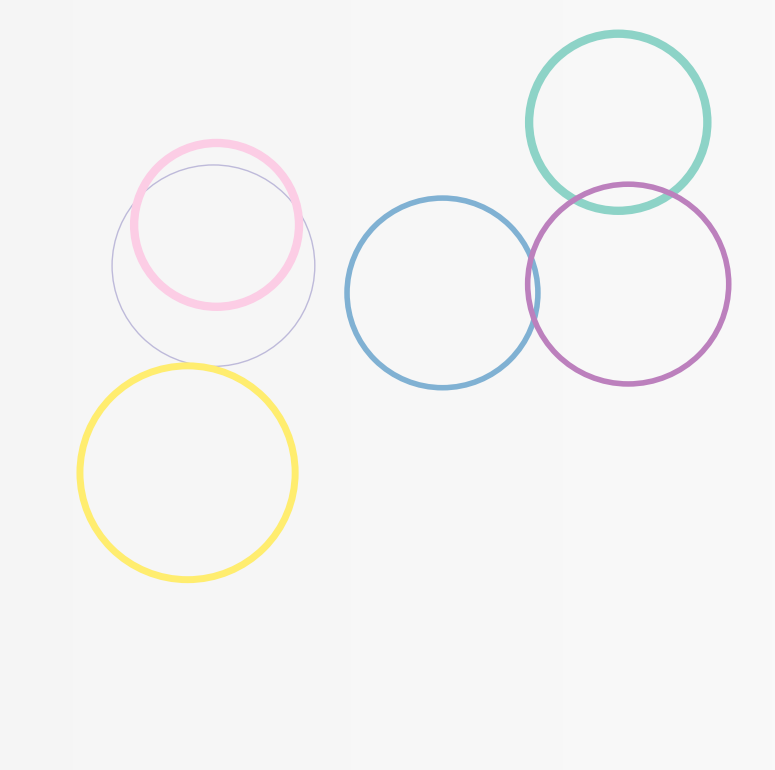[{"shape": "circle", "thickness": 3, "radius": 0.57, "center": [0.798, 0.841]}, {"shape": "circle", "thickness": 0.5, "radius": 0.65, "center": [0.275, 0.655]}, {"shape": "circle", "thickness": 2, "radius": 0.62, "center": [0.571, 0.62]}, {"shape": "circle", "thickness": 3, "radius": 0.53, "center": [0.279, 0.708]}, {"shape": "circle", "thickness": 2, "radius": 0.65, "center": [0.811, 0.631]}, {"shape": "circle", "thickness": 2.5, "radius": 0.69, "center": [0.242, 0.386]}]